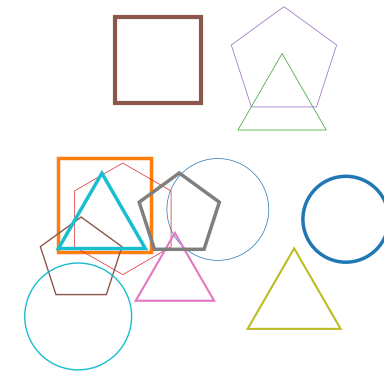[{"shape": "circle", "thickness": 2.5, "radius": 0.56, "center": [0.898, 0.431]}, {"shape": "circle", "thickness": 0.5, "radius": 0.66, "center": [0.566, 0.456]}, {"shape": "square", "thickness": 2.5, "radius": 0.61, "center": [0.271, 0.468]}, {"shape": "triangle", "thickness": 0.5, "radius": 0.66, "center": [0.733, 0.728]}, {"shape": "hexagon", "thickness": 0.5, "radius": 0.72, "center": [0.319, 0.432]}, {"shape": "pentagon", "thickness": 0.5, "radius": 0.72, "center": [0.738, 0.839]}, {"shape": "pentagon", "thickness": 1, "radius": 0.56, "center": [0.211, 0.325]}, {"shape": "square", "thickness": 3, "radius": 0.56, "center": [0.411, 0.844]}, {"shape": "triangle", "thickness": 1.5, "radius": 0.59, "center": [0.454, 0.278]}, {"shape": "pentagon", "thickness": 2.5, "radius": 0.55, "center": [0.466, 0.441]}, {"shape": "triangle", "thickness": 1.5, "radius": 0.7, "center": [0.764, 0.216]}, {"shape": "triangle", "thickness": 2.5, "radius": 0.65, "center": [0.265, 0.42]}, {"shape": "circle", "thickness": 1, "radius": 0.69, "center": [0.203, 0.178]}]